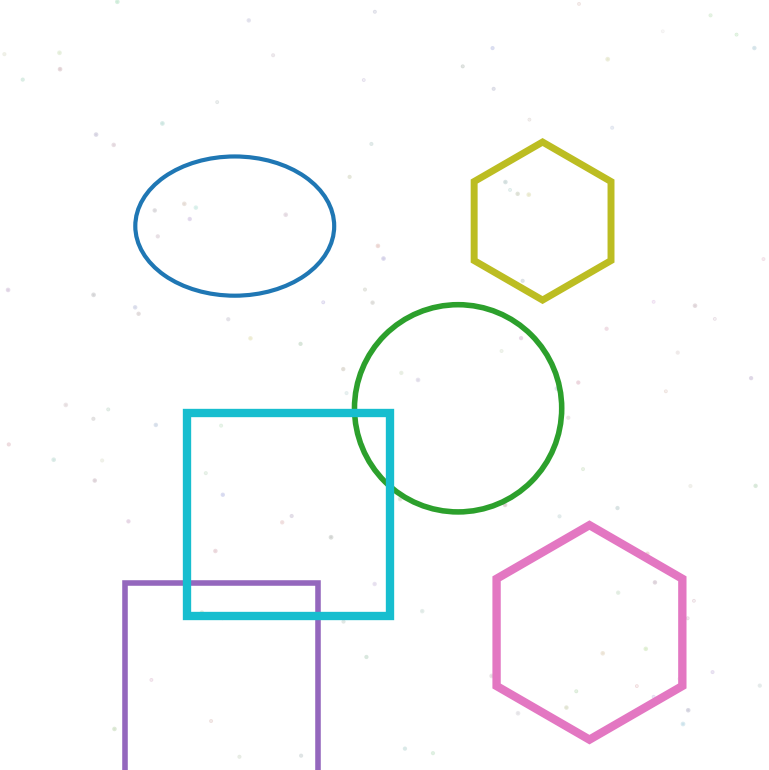[{"shape": "oval", "thickness": 1.5, "radius": 0.65, "center": [0.305, 0.706]}, {"shape": "circle", "thickness": 2, "radius": 0.67, "center": [0.595, 0.47]}, {"shape": "square", "thickness": 2, "radius": 0.63, "center": [0.288, 0.117]}, {"shape": "hexagon", "thickness": 3, "radius": 0.7, "center": [0.766, 0.179]}, {"shape": "hexagon", "thickness": 2.5, "radius": 0.51, "center": [0.705, 0.713]}, {"shape": "square", "thickness": 3, "radius": 0.66, "center": [0.375, 0.332]}]